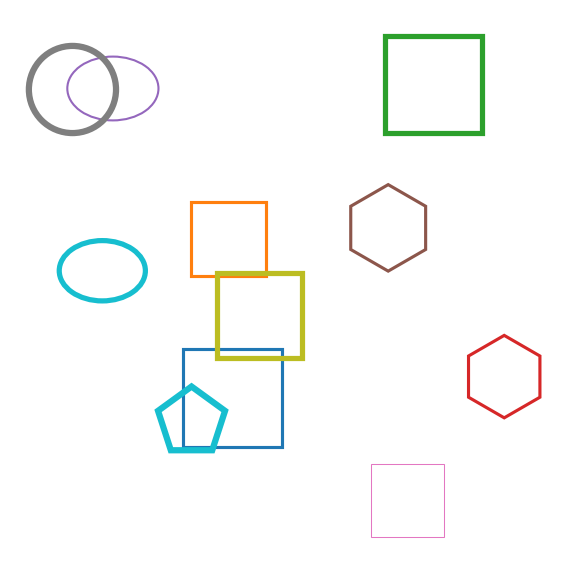[{"shape": "square", "thickness": 1.5, "radius": 0.43, "center": [0.403, 0.31]}, {"shape": "square", "thickness": 1.5, "radius": 0.32, "center": [0.396, 0.585]}, {"shape": "square", "thickness": 2.5, "radius": 0.42, "center": [0.75, 0.853]}, {"shape": "hexagon", "thickness": 1.5, "radius": 0.36, "center": [0.873, 0.347]}, {"shape": "oval", "thickness": 1, "radius": 0.39, "center": [0.195, 0.846]}, {"shape": "hexagon", "thickness": 1.5, "radius": 0.37, "center": [0.672, 0.605]}, {"shape": "square", "thickness": 0.5, "radius": 0.32, "center": [0.706, 0.132]}, {"shape": "circle", "thickness": 3, "radius": 0.38, "center": [0.125, 0.844]}, {"shape": "square", "thickness": 2.5, "radius": 0.37, "center": [0.45, 0.453]}, {"shape": "oval", "thickness": 2.5, "radius": 0.37, "center": [0.177, 0.53]}, {"shape": "pentagon", "thickness": 3, "radius": 0.3, "center": [0.332, 0.269]}]